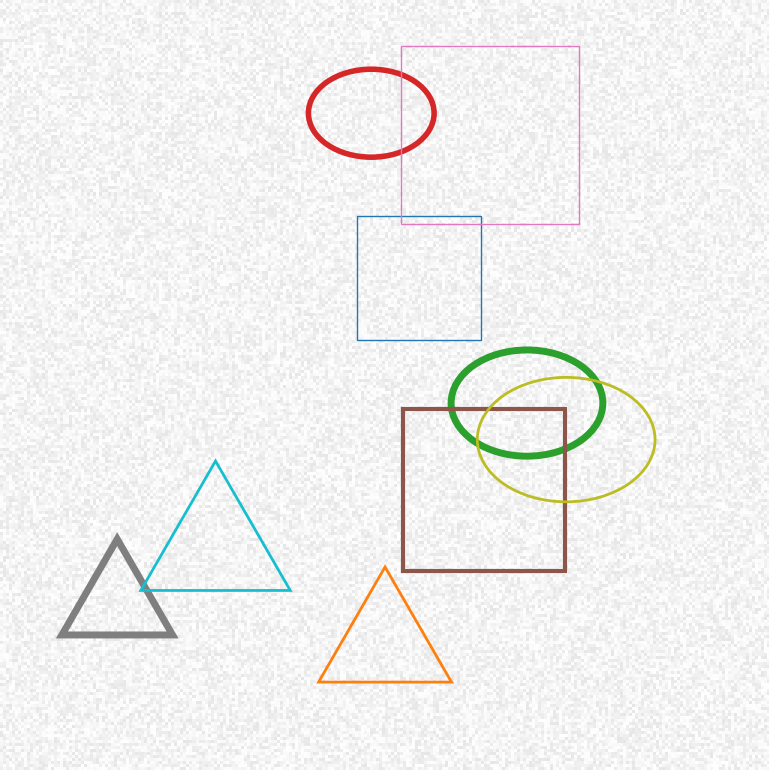[{"shape": "square", "thickness": 0.5, "radius": 0.4, "center": [0.544, 0.639]}, {"shape": "triangle", "thickness": 1, "radius": 0.5, "center": [0.5, 0.164]}, {"shape": "oval", "thickness": 2.5, "radius": 0.49, "center": [0.684, 0.477]}, {"shape": "oval", "thickness": 2, "radius": 0.41, "center": [0.482, 0.853]}, {"shape": "square", "thickness": 1.5, "radius": 0.52, "center": [0.629, 0.364]}, {"shape": "square", "thickness": 0.5, "radius": 0.58, "center": [0.636, 0.825]}, {"shape": "triangle", "thickness": 2.5, "radius": 0.41, "center": [0.152, 0.217]}, {"shape": "oval", "thickness": 1, "radius": 0.58, "center": [0.735, 0.429]}, {"shape": "triangle", "thickness": 1, "radius": 0.56, "center": [0.28, 0.289]}]